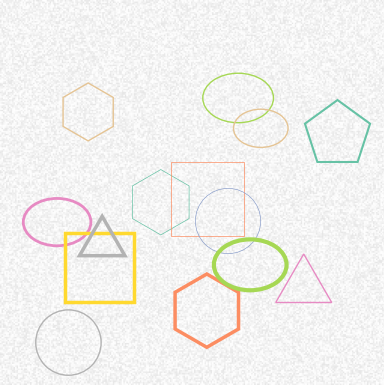[{"shape": "hexagon", "thickness": 0.5, "radius": 0.42, "center": [0.418, 0.475]}, {"shape": "pentagon", "thickness": 1.5, "radius": 0.44, "center": [0.877, 0.651]}, {"shape": "hexagon", "thickness": 2.5, "radius": 0.48, "center": [0.537, 0.193]}, {"shape": "square", "thickness": 0.5, "radius": 0.48, "center": [0.539, 0.484]}, {"shape": "circle", "thickness": 0.5, "radius": 0.42, "center": [0.592, 0.426]}, {"shape": "oval", "thickness": 2, "radius": 0.44, "center": [0.148, 0.423]}, {"shape": "triangle", "thickness": 1, "radius": 0.42, "center": [0.789, 0.256]}, {"shape": "oval", "thickness": 3, "radius": 0.47, "center": [0.65, 0.312]}, {"shape": "oval", "thickness": 1, "radius": 0.46, "center": [0.619, 0.746]}, {"shape": "square", "thickness": 2.5, "radius": 0.45, "center": [0.259, 0.306]}, {"shape": "hexagon", "thickness": 1, "radius": 0.38, "center": [0.229, 0.709]}, {"shape": "oval", "thickness": 1, "radius": 0.35, "center": [0.677, 0.667]}, {"shape": "triangle", "thickness": 2.5, "radius": 0.34, "center": [0.265, 0.37]}, {"shape": "circle", "thickness": 1, "radius": 0.42, "center": [0.178, 0.11]}]